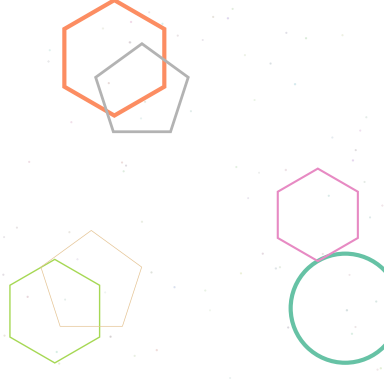[{"shape": "circle", "thickness": 3, "radius": 0.71, "center": [0.897, 0.199]}, {"shape": "hexagon", "thickness": 3, "radius": 0.75, "center": [0.297, 0.85]}, {"shape": "hexagon", "thickness": 1.5, "radius": 0.6, "center": [0.825, 0.442]}, {"shape": "hexagon", "thickness": 1, "radius": 0.67, "center": [0.142, 0.192]}, {"shape": "pentagon", "thickness": 0.5, "radius": 0.69, "center": [0.237, 0.264]}, {"shape": "pentagon", "thickness": 2, "radius": 0.63, "center": [0.369, 0.76]}]